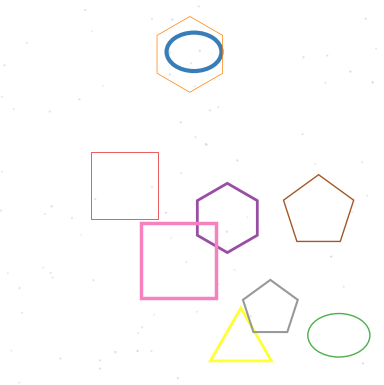[{"shape": "square", "thickness": 0.5, "radius": 0.44, "center": [0.323, 0.519]}, {"shape": "oval", "thickness": 3, "radius": 0.36, "center": [0.504, 0.865]}, {"shape": "oval", "thickness": 1, "radius": 0.4, "center": [0.88, 0.129]}, {"shape": "hexagon", "thickness": 2, "radius": 0.45, "center": [0.59, 0.434]}, {"shape": "hexagon", "thickness": 0.5, "radius": 0.49, "center": [0.493, 0.859]}, {"shape": "triangle", "thickness": 2, "radius": 0.46, "center": [0.626, 0.108]}, {"shape": "pentagon", "thickness": 1, "radius": 0.48, "center": [0.828, 0.45]}, {"shape": "square", "thickness": 2.5, "radius": 0.49, "center": [0.464, 0.324]}, {"shape": "pentagon", "thickness": 1.5, "radius": 0.37, "center": [0.702, 0.198]}]